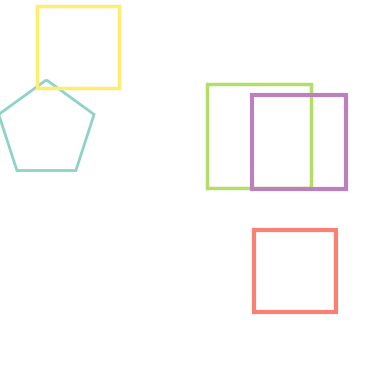[{"shape": "pentagon", "thickness": 2, "radius": 0.65, "center": [0.12, 0.662]}, {"shape": "square", "thickness": 3, "radius": 0.53, "center": [0.767, 0.297]}, {"shape": "square", "thickness": 2.5, "radius": 0.67, "center": [0.672, 0.647]}, {"shape": "square", "thickness": 3, "radius": 0.61, "center": [0.777, 0.631]}, {"shape": "square", "thickness": 2.5, "radius": 0.53, "center": [0.202, 0.877]}]